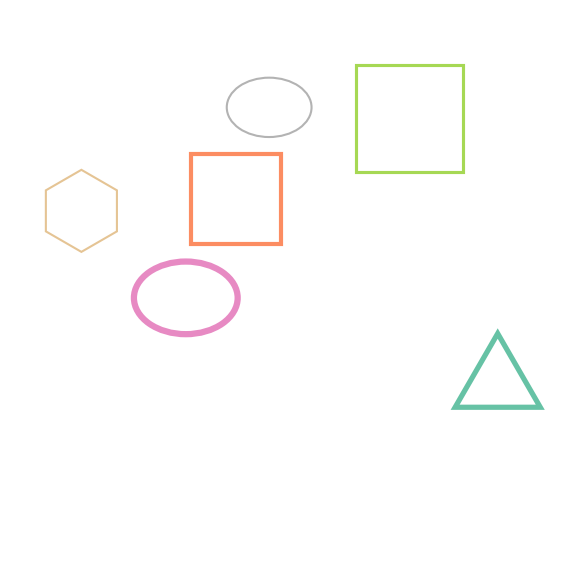[{"shape": "triangle", "thickness": 2.5, "radius": 0.43, "center": [0.862, 0.336]}, {"shape": "square", "thickness": 2, "radius": 0.39, "center": [0.408, 0.655]}, {"shape": "oval", "thickness": 3, "radius": 0.45, "center": [0.322, 0.483]}, {"shape": "square", "thickness": 1.5, "radius": 0.47, "center": [0.709, 0.794]}, {"shape": "hexagon", "thickness": 1, "radius": 0.36, "center": [0.141, 0.634]}, {"shape": "oval", "thickness": 1, "radius": 0.37, "center": [0.466, 0.813]}]